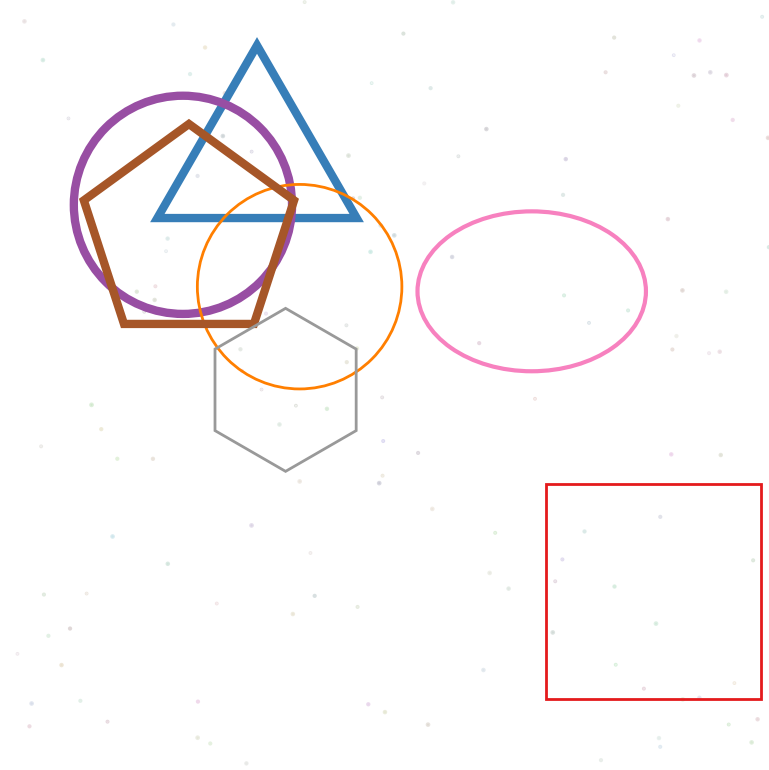[{"shape": "square", "thickness": 1, "radius": 0.7, "center": [0.849, 0.232]}, {"shape": "triangle", "thickness": 3, "radius": 0.75, "center": [0.334, 0.792]}, {"shape": "circle", "thickness": 3, "radius": 0.71, "center": [0.238, 0.734]}, {"shape": "circle", "thickness": 1, "radius": 0.66, "center": [0.389, 0.628]}, {"shape": "pentagon", "thickness": 3, "radius": 0.72, "center": [0.245, 0.695]}, {"shape": "oval", "thickness": 1.5, "radius": 0.74, "center": [0.691, 0.622]}, {"shape": "hexagon", "thickness": 1, "radius": 0.53, "center": [0.371, 0.494]}]